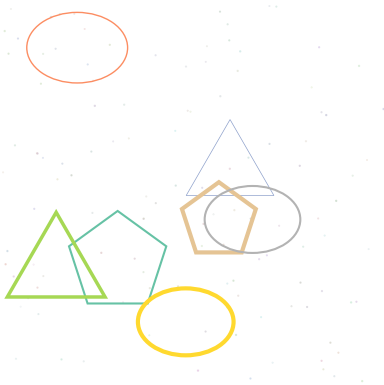[{"shape": "pentagon", "thickness": 1.5, "radius": 0.66, "center": [0.306, 0.319]}, {"shape": "oval", "thickness": 1, "radius": 0.65, "center": [0.201, 0.876]}, {"shape": "triangle", "thickness": 0.5, "radius": 0.66, "center": [0.598, 0.558]}, {"shape": "triangle", "thickness": 2.5, "radius": 0.73, "center": [0.146, 0.302]}, {"shape": "oval", "thickness": 3, "radius": 0.62, "center": [0.482, 0.164]}, {"shape": "pentagon", "thickness": 3, "radius": 0.5, "center": [0.569, 0.426]}, {"shape": "oval", "thickness": 1.5, "radius": 0.62, "center": [0.656, 0.43]}]